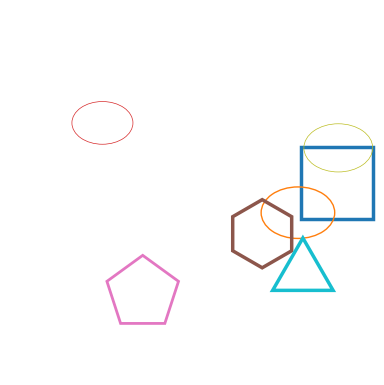[{"shape": "square", "thickness": 2.5, "radius": 0.47, "center": [0.875, 0.525]}, {"shape": "oval", "thickness": 1, "radius": 0.48, "center": [0.774, 0.448]}, {"shape": "oval", "thickness": 0.5, "radius": 0.4, "center": [0.266, 0.681]}, {"shape": "hexagon", "thickness": 2.5, "radius": 0.44, "center": [0.681, 0.393]}, {"shape": "pentagon", "thickness": 2, "radius": 0.49, "center": [0.371, 0.239]}, {"shape": "oval", "thickness": 0.5, "radius": 0.45, "center": [0.879, 0.616]}, {"shape": "triangle", "thickness": 2.5, "radius": 0.45, "center": [0.787, 0.291]}]